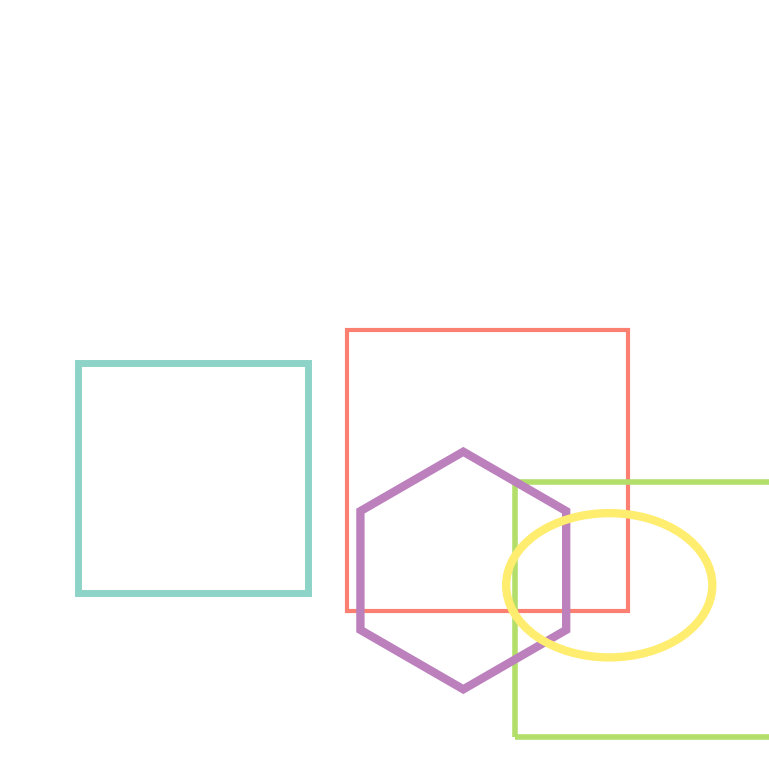[{"shape": "square", "thickness": 2.5, "radius": 0.75, "center": [0.25, 0.38]}, {"shape": "square", "thickness": 1.5, "radius": 0.91, "center": [0.633, 0.389]}, {"shape": "square", "thickness": 2, "radius": 0.83, "center": [0.835, 0.209]}, {"shape": "hexagon", "thickness": 3, "radius": 0.77, "center": [0.602, 0.259]}, {"shape": "oval", "thickness": 3, "radius": 0.67, "center": [0.791, 0.24]}]